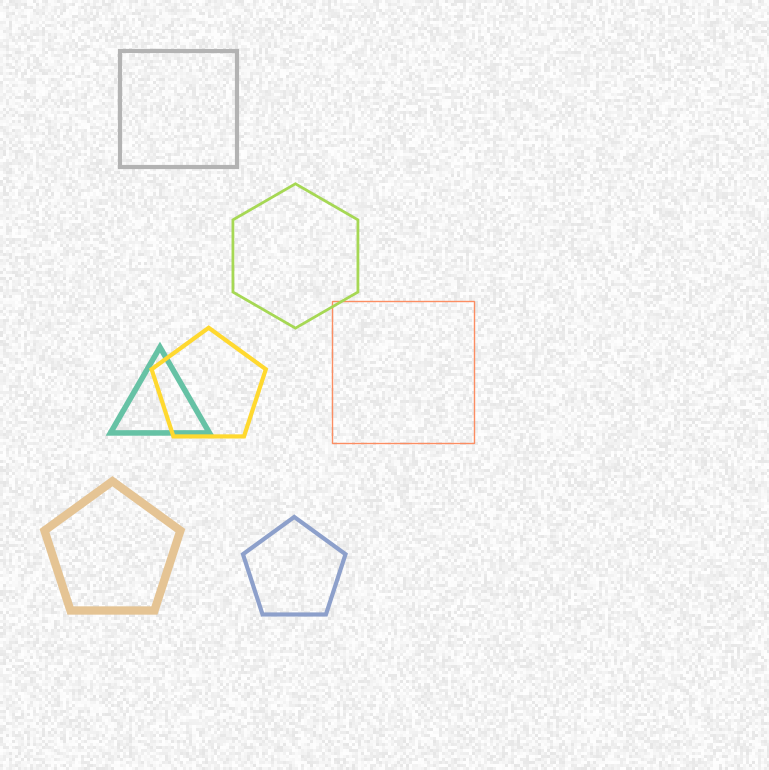[{"shape": "triangle", "thickness": 2, "radius": 0.37, "center": [0.208, 0.475]}, {"shape": "square", "thickness": 0.5, "radius": 0.46, "center": [0.523, 0.517]}, {"shape": "pentagon", "thickness": 1.5, "radius": 0.35, "center": [0.382, 0.259]}, {"shape": "hexagon", "thickness": 1, "radius": 0.47, "center": [0.384, 0.668]}, {"shape": "pentagon", "thickness": 1.5, "radius": 0.39, "center": [0.271, 0.496]}, {"shape": "pentagon", "thickness": 3, "radius": 0.46, "center": [0.146, 0.282]}, {"shape": "square", "thickness": 1.5, "radius": 0.38, "center": [0.232, 0.859]}]